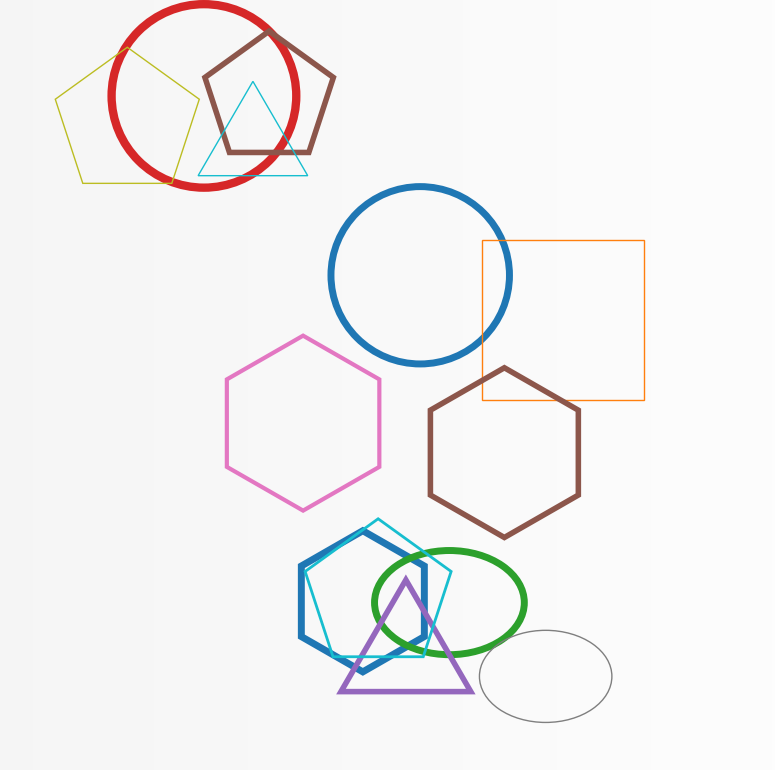[{"shape": "circle", "thickness": 2.5, "radius": 0.58, "center": [0.542, 0.643]}, {"shape": "hexagon", "thickness": 2.5, "radius": 0.46, "center": [0.468, 0.219]}, {"shape": "square", "thickness": 0.5, "radius": 0.52, "center": [0.727, 0.584]}, {"shape": "oval", "thickness": 2.5, "radius": 0.48, "center": [0.58, 0.217]}, {"shape": "circle", "thickness": 3, "radius": 0.6, "center": [0.263, 0.875]}, {"shape": "triangle", "thickness": 2, "radius": 0.48, "center": [0.524, 0.15]}, {"shape": "hexagon", "thickness": 2, "radius": 0.55, "center": [0.651, 0.412]}, {"shape": "pentagon", "thickness": 2, "radius": 0.44, "center": [0.347, 0.872]}, {"shape": "hexagon", "thickness": 1.5, "radius": 0.57, "center": [0.391, 0.45]}, {"shape": "oval", "thickness": 0.5, "radius": 0.43, "center": [0.704, 0.122]}, {"shape": "pentagon", "thickness": 0.5, "radius": 0.49, "center": [0.164, 0.841]}, {"shape": "pentagon", "thickness": 1, "radius": 0.5, "center": [0.488, 0.227]}, {"shape": "triangle", "thickness": 0.5, "radius": 0.41, "center": [0.326, 0.813]}]